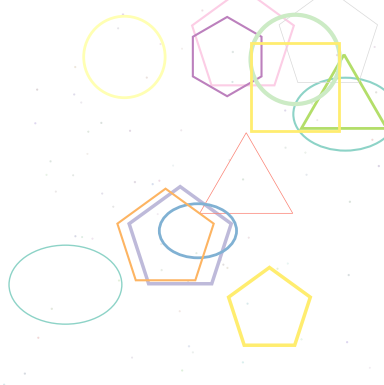[{"shape": "oval", "thickness": 1.5, "radius": 0.68, "center": [0.897, 0.703]}, {"shape": "oval", "thickness": 1, "radius": 0.73, "center": [0.17, 0.261]}, {"shape": "circle", "thickness": 2, "radius": 0.53, "center": [0.323, 0.852]}, {"shape": "pentagon", "thickness": 2.5, "radius": 0.7, "center": [0.468, 0.376]}, {"shape": "triangle", "thickness": 0.5, "radius": 0.7, "center": [0.64, 0.516]}, {"shape": "oval", "thickness": 2, "radius": 0.5, "center": [0.514, 0.401]}, {"shape": "pentagon", "thickness": 1.5, "radius": 0.66, "center": [0.43, 0.378]}, {"shape": "triangle", "thickness": 2, "radius": 0.64, "center": [0.894, 0.73]}, {"shape": "pentagon", "thickness": 1.5, "radius": 0.69, "center": [0.631, 0.891]}, {"shape": "pentagon", "thickness": 0.5, "radius": 0.67, "center": [0.853, 0.894]}, {"shape": "hexagon", "thickness": 1.5, "radius": 0.51, "center": [0.59, 0.853]}, {"shape": "circle", "thickness": 3, "radius": 0.58, "center": [0.767, 0.846]}, {"shape": "square", "thickness": 2, "radius": 0.57, "center": [0.766, 0.774]}, {"shape": "pentagon", "thickness": 2.5, "radius": 0.56, "center": [0.7, 0.194]}]